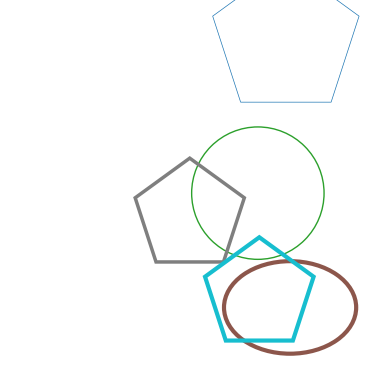[{"shape": "pentagon", "thickness": 0.5, "radius": 1.0, "center": [0.743, 0.896]}, {"shape": "circle", "thickness": 1, "radius": 0.86, "center": [0.67, 0.498]}, {"shape": "oval", "thickness": 3, "radius": 0.86, "center": [0.753, 0.201]}, {"shape": "pentagon", "thickness": 2.5, "radius": 0.75, "center": [0.493, 0.44]}, {"shape": "pentagon", "thickness": 3, "radius": 0.74, "center": [0.674, 0.235]}]